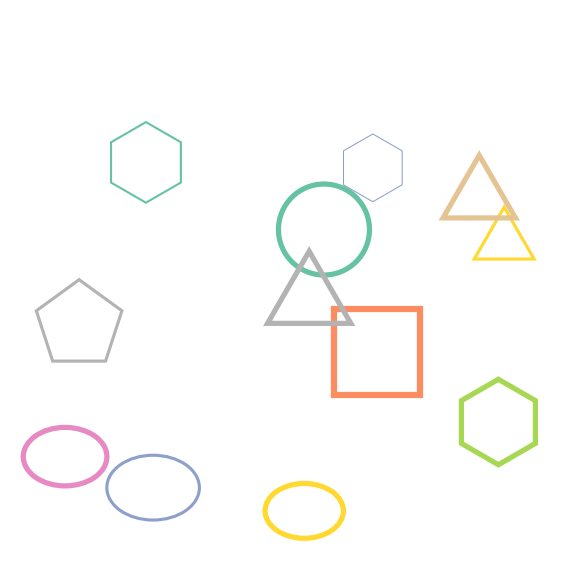[{"shape": "hexagon", "thickness": 1, "radius": 0.35, "center": [0.253, 0.718]}, {"shape": "circle", "thickness": 2.5, "radius": 0.39, "center": [0.561, 0.602]}, {"shape": "square", "thickness": 3, "radius": 0.37, "center": [0.653, 0.389]}, {"shape": "oval", "thickness": 1.5, "radius": 0.4, "center": [0.265, 0.155]}, {"shape": "hexagon", "thickness": 0.5, "radius": 0.29, "center": [0.646, 0.709]}, {"shape": "oval", "thickness": 2.5, "radius": 0.36, "center": [0.113, 0.208]}, {"shape": "hexagon", "thickness": 2.5, "radius": 0.37, "center": [0.863, 0.268]}, {"shape": "triangle", "thickness": 1.5, "radius": 0.3, "center": [0.873, 0.58]}, {"shape": "oval", "thickness": 2.5, "radius": 0.34, "center": [0.527, 0.115]}, {"shape": "triangle", "thickness": 2.5, "radius": 0.36, "center": [0.83, 0.658]}, {"shape": "pentagon", "thickness": 1.5, "radius": 0.39, "center": [0.137, 0.437]}, {"shape": "triangle", "thickness": 2.5, "radius": 0.42, "center": [0.535, 0.481]}]